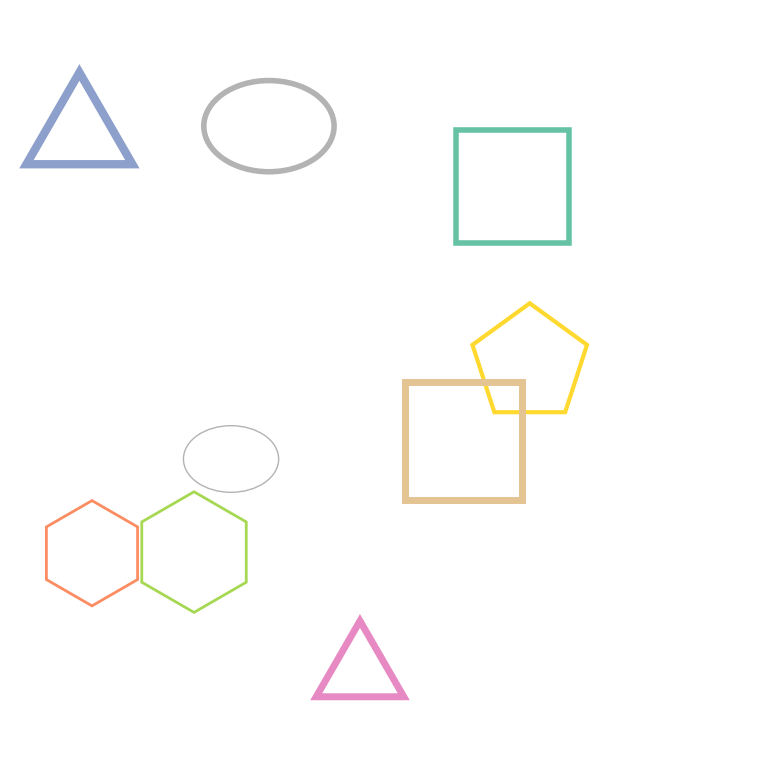[{"shape": "square", "thickness": 2, "radius": 0.36, "center": [0.666, 0.758]}, {"shape": "hexagon", "thickness": 1, "radius": 0.34, "center": [0.119, 0.282]}, {"shape": "triangle", "thickness": 3, "radius": 0.4, "center": [0.103, 0.826]}, {"shape": "triangle", "thickness": 2.5, "radius": 0.33, "center": [0.468, 0.128]}, {"shape": "hexagon", "thickness": 1, "radius": 0.39, "center": [0.252, 0.283]}, {"shape": "pentagon", "thickness": 1.5, "radius": 0.39, "center": [0.688, 0.528]}, {"shape": "square", "thickness": 2.5, "radius": 0.38, "center": [0.602, 0.427]}, {"shape": "oval", "thickness": 2, "radius": 0.42, "center": [0.349, 0.836]}, {"shape": "oval", "thickness": 0.5, "radius": 0.31, "center": [0.3, 0.404]}]